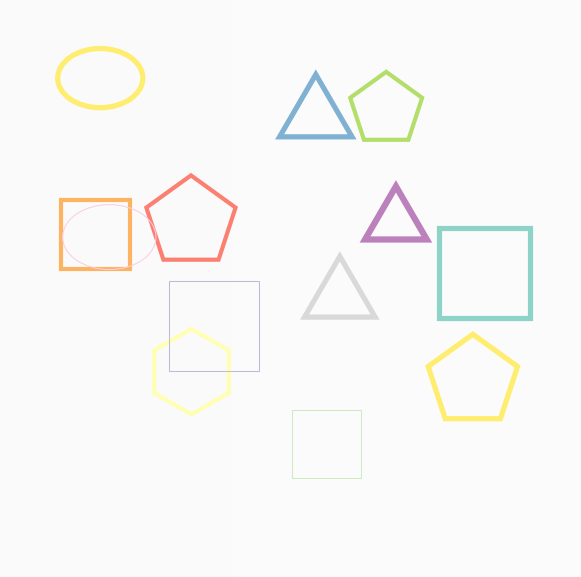[{"shape": "square", "thickness": 2.5, "radius": 0.39, "center": [0.834, 0.526]}, {"shape": "hexagon", "thickness": 2, "radius": 0.37, "center": [0.329, 0.356]}, {"shape": "square", "thickness": 0.5, "radius": 0.39, "center": [0.369, 0.435]}, {"shape": "pentagon", "thickness": 2, "radius": 0.4, "center": [0.329, 0.615]}, {"shape": "triangle", "thickness": 2.5, "radius": 0.36, "center": [0.543, 0.798]}, {"shape": "square", "thickness": 2, "radius": 0.3, "center": [0.165, 0.593]}, {"shape": "pentagon", "thickness": 2, "radius": 0.33, "center": [0.664, 0.81]}, {"shape": "oval", "thickness": 0.5, "radius": 0.4, "center": [0.188, 0.589]}, {"shape": "triangle", "thickness": 2.5, "radius": 0.35, "center": [0.585, 0.485]}, {"shape": "triangle", "thickness": 3, "radius": 0.31, "center": [0.681, 0.615]}, {"shape": "square", "thickness": 0.5, "radius": 0.3, "center": [0.562, 0.23]}, {"shape": "pentagon", "thickness": 2.5, "radius": 0.4, "center": [0.813, 0.339]}, {"shape": "oval", "thickness": 2.5, "radius": 0.37, "center": [0.173, 0.864]}]